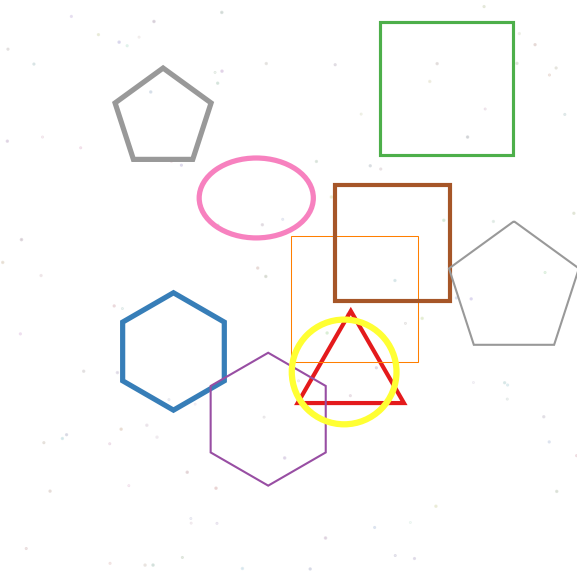[{"shape": "triangle", "thickness": 2, "radius": 0.53, "center": [0.607, 0.354]}, {"shape": "hexagon", "thickness": 2.5, "radius": 0.51, "center": [0.3, 0.391]}, {"shape": "square", "thickness": 1.5, "radius": 0.58, "center": [0.774, 0.845]}, {"shape": "hexagon", "thickness": 1, "radius": 0.58, "center": [0.464, 0.273]}, {"shape": "square", "thickness": 0.5, "radius": 0.55, "center": [0.614, 0.481]}, {"shape": "circle", "thickness": 3, "radius": 0.45, "center": [0.596, 0.355]}, {"shape": "square", "thickness": 2, "radius": 0.5, "center": [0.679, 0.578]}, {"shape": "oval", "thickness": 2.5, "radius": 0.49, "center": [0.444, 0.656]}, {"shape": "pentagon", "thickness": 1, "radius": 0.59, "center": [0.89, 0.498]}, {"shape": "pentagon", "thickness": 2.5, "radius": 0.44, "center": [0.282, 0.794]}]